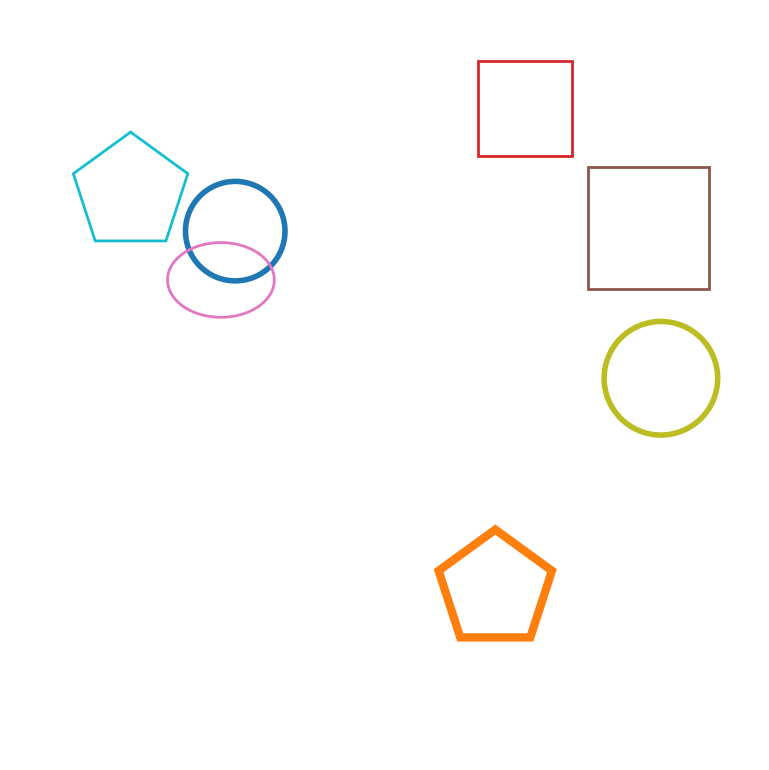[{"shape": "circle", "thickness": 2, "radius": 0.32, "center": [0.305, 0.7]}, {"shape": "pentagon", "thickness": 3, "radius": 0.39, "center": [0.643, 0.235]}, {"shape": "square", "thickness": 1, "radius": 0.31, "center": [0.682, 0.859]}, {"shape": "square", "thickness": 1, "radius": 0.39, "center": [0.842, 0.704]}, {"shape": "oval", "thickness": 1, "radius": 0.35, "center": [0.287, 0.636]}, {"shape": "circle", "thickness": 2, "radius": 0.37, "center": [0.858, 0.509]}, {"shape": "pentagon", "thickness": 1, "radius": 0.39, "center": [0.17, 0.75]}]